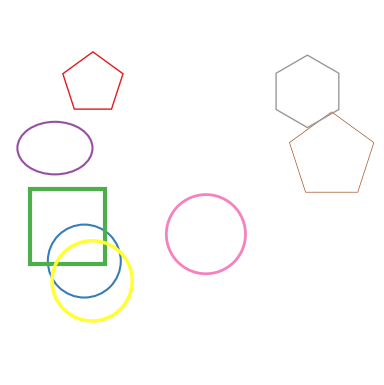[{"shape": "pentagon", "thickness": 1, "radius": 0.41, "center": [0.241, 0.783]}, {"shape": "circle", "thickness": 1.5, "radius": 0.47, "center": [0.219, 0.322]}, {"shape": "square", "thickness": 3, "radius": 0.49, "center": [0.174, 0.412]}, {"shape": "oval", "thickness": 1.5, "radius": 0.49, "center": [0.143, 0.615]}, {"shape": "circle", "thickness": 2.5, "radius": 0.52, "center": [0.239, 0.27]}, {"shape": "pentagon", "thickness": 0.5, "radius": 0.58, "center": [0.861, 0.594]}, {"shape": "circle", "thickness": 2, "radius": 0.51, "center": [0.535, 0.392]}, {"shape": "hexagon", "thickness": 1, "radius": 0.47, "center": [0.799, 0.763]}]